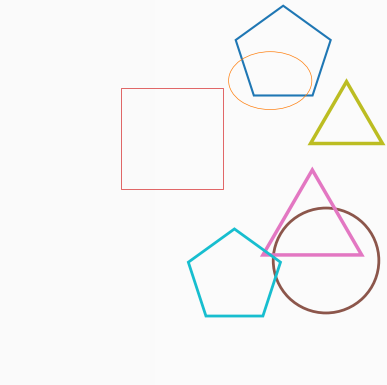[{"shape": "pentagon", "thickness": 1.5, "radius": 0.64, "center": [0.731, 0.856]}, {"shape": "oval", "thickness": 0.5, "radius": 0.54, "center": [0.697, 0.791]}, {"shape": "square", "thickness": 0.5, "radius": 0.65, "center": [0.444, 0.639]}, {"shape": "circle", "thickness": 2, "radius": 0.68, "center": [0.841, 0.323]}, {"shape": "triangle", "thickness": 2.5, "radius": 0.74, "center": [0.806, 0.411]}, {"shape": "triangle", "thickness": 2.5, "radius": 0.54, "center": [0.894, 0.681]}, {"shape": "pentagon", "thickness": 2, "radius": 0.63, "center": [0.605, 0.28]}]